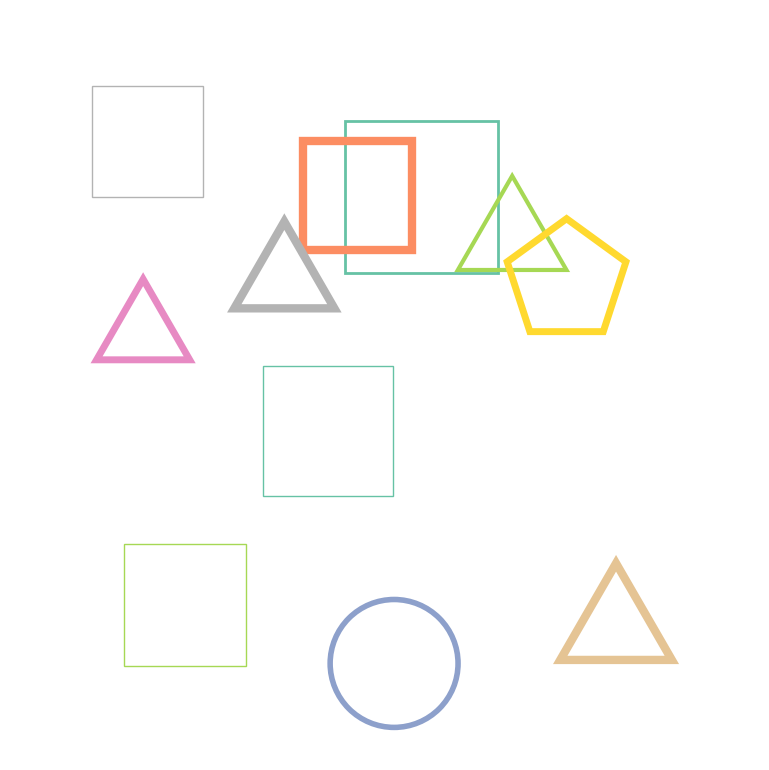[{"shape": "square", "thickness": 0.5, "radius": 0.42, "center": [0.427, 0.44]}, {"shape": "square", "thickness": 1, "radius": 0.5, "center": [0.547, 0.744]}, {"shape": "square", "thickness": 3, "radius": 0.35, "center": [0.464, 0.746]}, {"shape": "circle", "thickness": 2, "radius": 0.42, "center": [0.512, 0.138]}, {"shape": "triangle", "thickness": 2.5, "radius": 0.35, "center": [0.186, 0.568]}, {"shape": "square", "thickness": 0.5, "radius": 0.4, "center": [0.241, 0.214]}, {"shape": "triangle", "thickness": 1.5, "radius": 0.41, "center": [0.665, 0.69]}, {"shape": "pentagon", "thickness": 2.5, "radius": 0.41, "center": [0.736, 0.635]}, {"shape": "triangle", "thickness": 3, "radius": 0.42, "center": [0.8, 0.185]}, {"shape": "square", "thickness": 0.5, "radius": 0.36, "center": [0.192, 0.816]}, {"shape": "triangle", "thickness": 3, "radius": 0.38, "center": [0.369, 0.637]}]